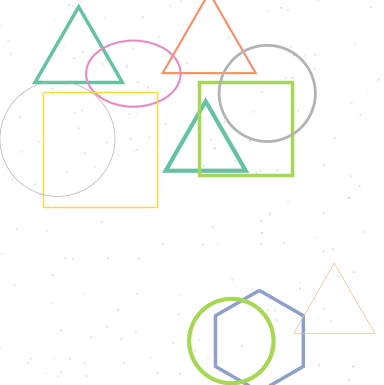[{"shape": "triangle", "thickness": 2.5, "radius": 0.66, "center": [0.204, 0.851]}, {"shape": "triangle", "thickness": 3, "radius": 0.6, "center": [0.534, 0.617]}, {"shape": "triangle", "thickness": 1.5, "radius": 0.7, "center": [0.543, 0.88]}, {"shape": "hexagon", "thickness": 2.5, "radius": 0.66, "center": [0.674, 0.114]}, {"shape": "oval", "thickness": 1.5, "radius": 0.61, "center": [0.346, 0.809]}, {"shape": "circle", "thickness": 3, "radius": 0.55, "center": [0.601, 0.114]}, {"shape": "square", "thickness": 2.5, "radius": 0.61, "center": [0.637, 0.667]}, {"shape": "square", "thickness": 1, "radius": 0.74, "center": [0.259, 0.611]}, {"shape": "triangle", "thickness": 0.5, "radius": 0.61, "center": [0.868, 0.195]}, {"shape": "circle", "thickness": 2, "radius": 0.62, "center": [0.694, 0.757]}, {"shape": "circle", "thickness": 0.5, "radius": 0.75, "center": [0.149, 0.639]}]